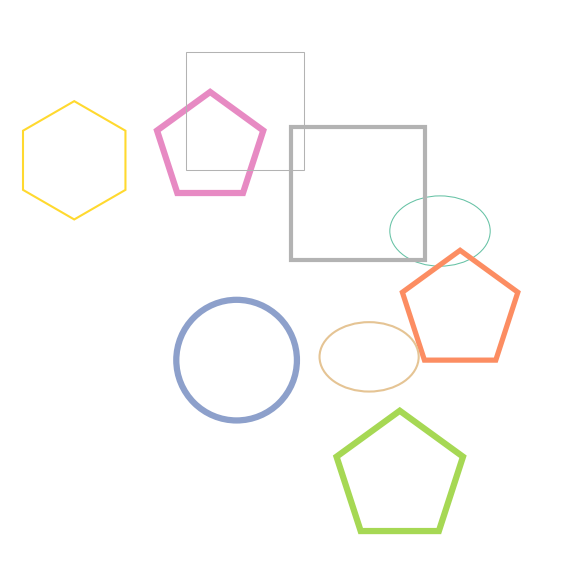[{"shape": "oval", "thickness": 0.5, "radius": 0.43, "center": [0.762, 0.599]}, {"shape": "pentagon", "thickness": 2.5, "radius": 0.53, "center": [0.797, 0.461]}, {"shape": "circle", "thickness": 3, "radius": 0.52, "center": [0.41, 0.376]}, {"shape": "pentagon", "thickness": 3, "radius": 0.48, "center": [0.364, 0.743]}, {"shape": "pentagon", "thickness": 3, "radius": 0.58, "center": [0.692, 0.173]}, {"shape": "hexagon", "thickness": 1, "radius": 0.51, "center": [0.129, 0.722]}, {"shape": "oval", "thickness": 1, "radius": 0.43, "center": [0.639, 0.381]}, {"shape": "square", "thickness": 0.5, "radius": 0.51, "center": [0.424, 0.807]}, {"shape": "square", "thickness": 2, "radius": 0.58, "center": [0.62, 0.664]}]